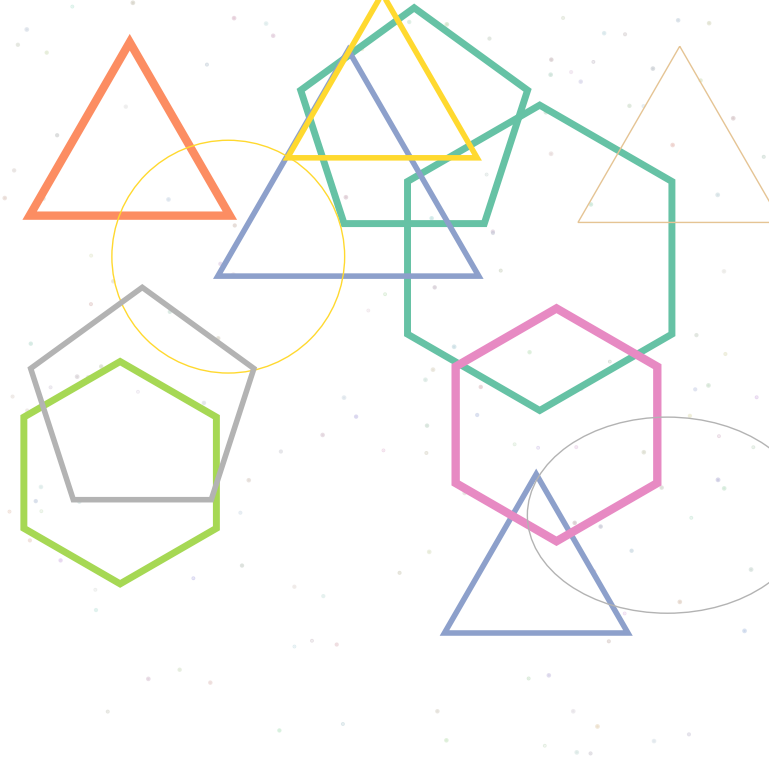[{"shape": "pentagon", "thickness": 2.5, "radius": 0.77, "center": [0.538, 0.835]}, {"shape": "hexagon", "thickness": 2.5, "radius": 0.99, "center": [0.701, 0.665]}, {"shape": "triangle", "thickness": 3, "radius": 0.75, "center": [0.169, 0.795]}, {"shape": "triangle", "thickness": 2, "radius": 0.69, "center": [0.696, 0.247]}, {"shape": "triangle", "thickness": 2, "radius": 0.98, "center": [0.452, 0.739]}, {"shape": "hexagon", "thickness": 3, "radius": 0.76, "center": [0.723, 0.448]}, {"shape": "hexagon", "thickness": 2.5, "radius": 0.72, "center": [0.156, 0.386]}, {"shape": "circle", "thickness": 0.5, "radius": 0.76, "center": [0.296, 0.667]}, {"shape": "triangle", "thickness": 2, "radius": 0.71, "center": [0.496, 0.866]}, {"shape": "triangle", "thickness": 0.5, "radius": 0.76, "center": [0.883, 0.787]}, {"shape": "pentagon", "thickness": 2, "radius": 0.76, "center": [0.185, 0.474]}, {"shape": "oval", "thickness": 0.5, "radius": 0.91, "center": [0.867, 0.331]}]